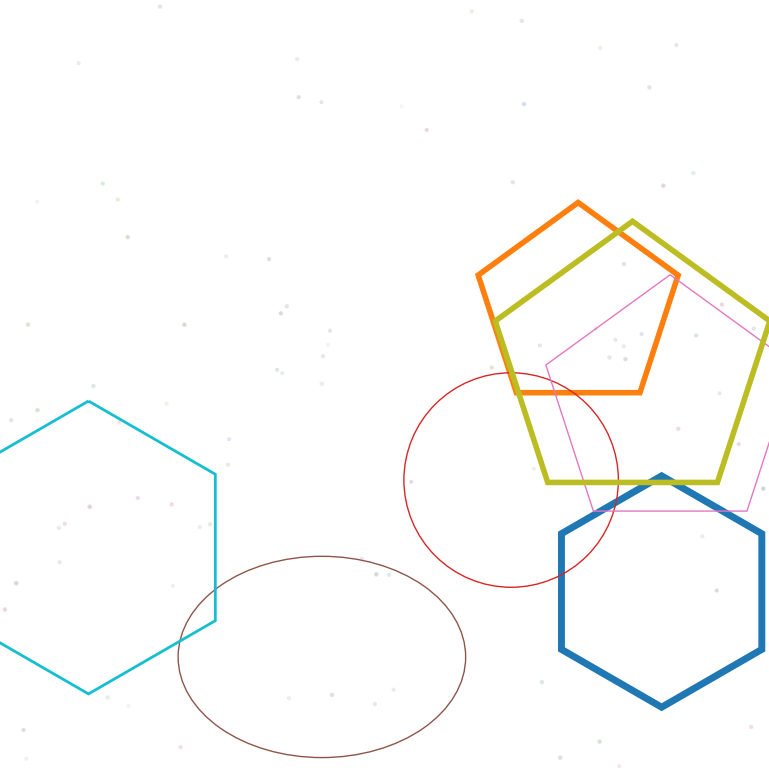[{"shape": "hexagon", "thickness": 2.5, "radius": 0.75, "center": [0.859, 0.232]}, {"shape": "pentagon", "thickness": 2, "radius": 0.68, "center": [0.751, 0.6]}, {"shape": "circle", "thickness": 0.5, "radius": 0.7, "center": [0.664, 0.377]}, {"shape": "oval", "thickness": 0.5, "radius": 0.93, "center": [0.418, 0.147]}, {"shape": "pentagon", "thickness": 0.5, "radius": 0.85, "center": [0.87, 0.474]}, {"shape": "pentagon", "thickness": 2, "radius": 0.94, "center": [0.822, 0.525]}, {"shape": "hexagon", "thickness": 1, "radius": 0.95, "center": [0.115, 0.289]}]